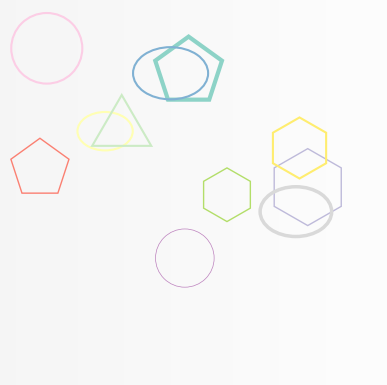[{"shape": "pentagon", "thickness": 3, "radius": 0.45, "center": [0.487, 0.814]}, {"shape": "oval", "thickness": 1.5, "radius": 0.36, "center": [0.271, 0.659]}, {"shape": "hexagon", "thickness": 1, "radius": 0.5, "center": [0.794, 0.514]}, {"shape": "pentagon", "thickness": 1, "radius": 0.39, "center": [0.103, 0.562]}, {"shape": "oval", "thickness": 1.5, "radius": 0.48, "center": [0.44, 0.81]}, {"shape": "hexagon", "thickness": 1, "radius": 0.35, "center": [0.586, 0.494]}, {"shape": "circle", "thickness": 1.5, "radius": 0.46, "center": [0.121, 0.875]}, {"shape": "oval", "thickness": 2.5, "radius": 0.46, "center": [0.764, 0.45]}, {"shape": "circle", "thickness": 0.5, "radius": 0.38, "center": [0.477, 0.33]}, {"shape": "triangle", "thickness": 1.5, "radius": 0.44, "center": [0.314, 0.665]}, {"shape": "hexagon", "thickness": 1.5, "radius": 0.4, "center": [0.773, 0.616]}]